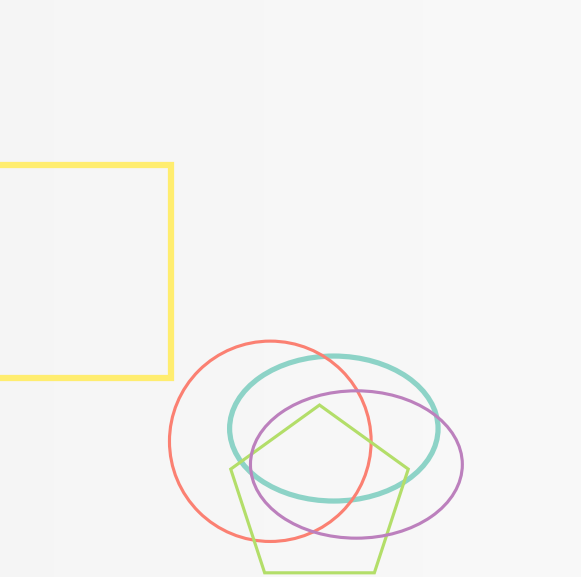[{"shape": "oval", "thickness": 2.5, "radius": 0.9, "center": [0.574, 0.257]}, {"shape": "circle", "thickness": 1.5, "radius": 0.87, "center": [0.465, 0.235]}, {"shape": "pentagon", "thickness": 1.5, "radius": 0.8, "center": [0.55, 0.137]}, {"shape": "oval", "thickness": 1.5, "radius": 0.91, "center": [0.613, 0.195]}, {"shape": "square", "thickness": 3, "radius": 0.92, "center": [0.11, 0.529]}]